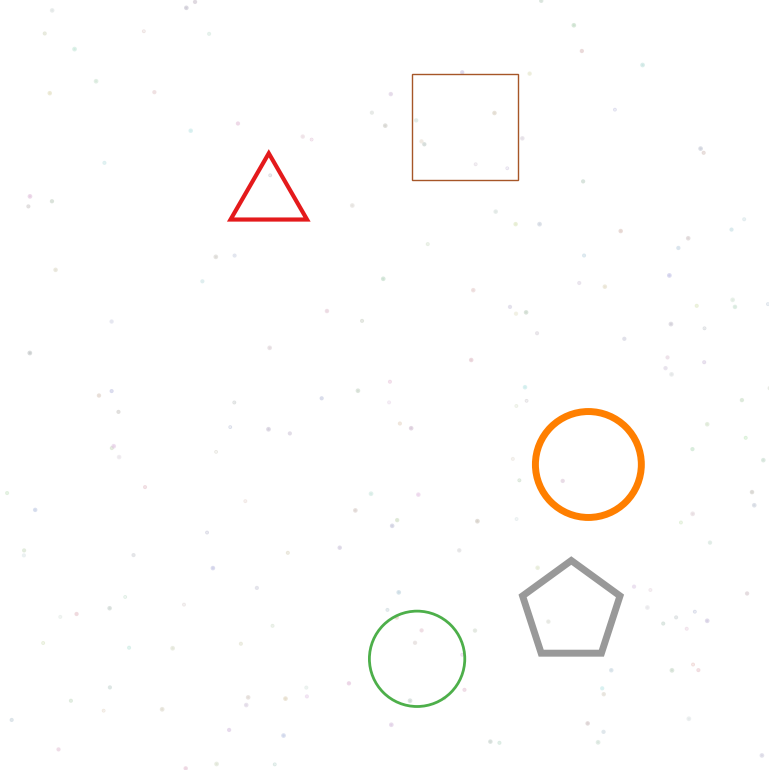[{"shape": "triangle", "thickness": 1.5, "radius": 0.29, "center": [0.349, 0.744]}, {"shape": "circle", "thickness": 1, "radius": 0.31, "center": [0.542, 0.144]}, {"shape": "circle", "thickness": 2.5, "radius": 0.34, "center": [0.764, 0.397]}, {"shape": "square", "thickness": 0.5, "radius": 0.34, "center": [0.604, 0.835]}, {"shape": "pentagon", "thickness": 2.5, "radius": 0.33, "center": [0.742, 0.206]}]